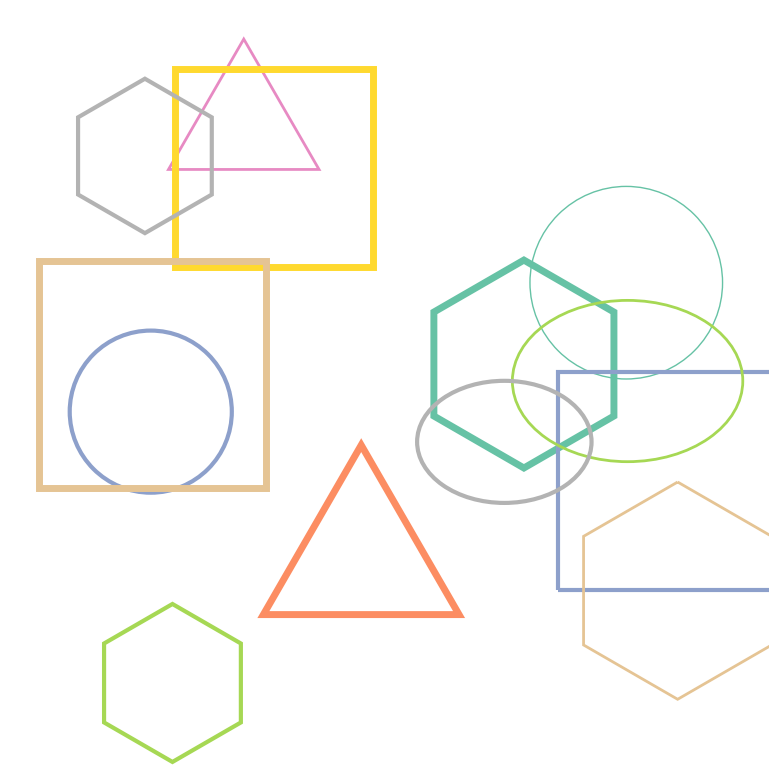[{"shape": "hexagon", "thickness": 2.5, "radius": 0.68, "center": [0.68, 0.527]}, {"shape": "circle", "thickness": 0.5, "radius": 0.63, "center": [0.813, 0.633]}, {"shape": "triangle", "thickness": 2.5, "radius": 0.73, "center": [0.469, 0.275]}, {"shape": "square", "thickness": 1.5, "radius": 0.71, "center": [0.867, 0.376]}, {"shape": "circle", "thickness": 1.5, "radius": 0.53, "center": [0.196, 0.465]}, {"shape": "triangle", "thickness": 1, "radius": 0.56, "center": [0.317, 0.836]}, {"shape": "hexagon", "thickness": 1.5, "radius": 0.51, "center": [0.224, 0.113]}, {"shape": "oval", "thickness": 1, "radius": 0.75, "center": [0.815, 0.505]}, {"shape": "square", "thickness": 2.5, "radius": 0.64, "center": [0.356, 0.782]}, {"shape": "square", "thickness": 2.5, "radius": 0.74, "center": [0.198, 0.513]}, {"shape": "hexagon", "thickness": 1, "radius": 0.71, "center": [0.88, 0.233]}, {"shape": "oval", "thickness": 1.5, "radius": 0.57, "center": [0.655, 0.426]}, {"shape": "hexagon", "thickness": 1.5, "radius": 0.5, "center": [0.188, 0.797]}]